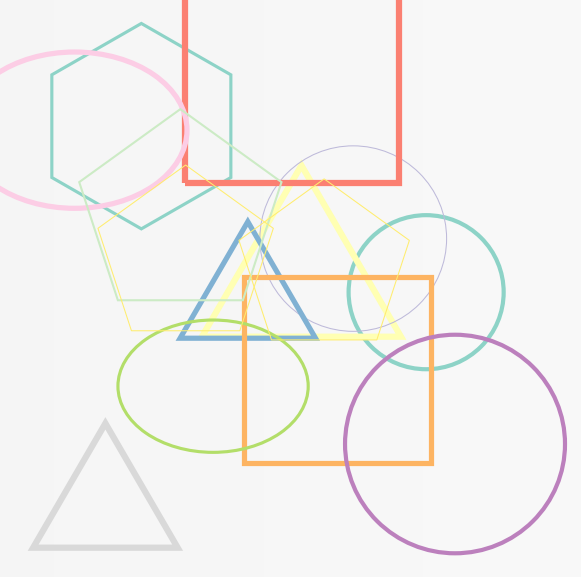[{"shape": "circle", "thickness": 2, "radius": 0.67, "center": [0.733, 0.493]}, {"shape": "hexagon", "thickness": 1.5, "radius": 0.89, "center": [0.243, 0.781]}, {"shape": "triangle", "thickness": 3, "radius": 0.99, "center": [0.519, 0.515]}, {"shape": "circle", "thickness": 0.5, "radius": 0.8, "center": [0.608, 0.586]}, {"shape": "square", "thickness": 3, "radius": 0.92, "center": [0.502, 0.866]}, {"shape": "triangle", "thickness": 2.5, "radius": 0.67, "center": [0.426, 0.481]}, {"shape": "square", "thickness": 2.5, "radius": 0.8, "center": [0.58, 0.358]}, {"shape": "oval", "thickness": 1.5, "radius": 0.82, "center": [0.367, 0.33]}, {"shape": "oval", "thickness": 2.5, "radius": 0.97, "center": [0.128, 0.774]}, {"shape": "triangle", "thickness": 3, "radius": 0.72, "center": [0.181, 0.123]}, {"shape": "circle", "thickness": 2, "radius": 0.95, "center": [0.783, 0.23]}, {"shape": "pentagon", "thickness": 1, "radius": 0.91, "center": [0.31, 0.627]}, {"shape": "pentagon", "thickness": 0.5, "radius": 0.77, "center": [0.558, 0.535]}, {"shape": "pentagon", "thickness": 0.5, "radius": 0.79, "center": [0.319, 0.555]}]